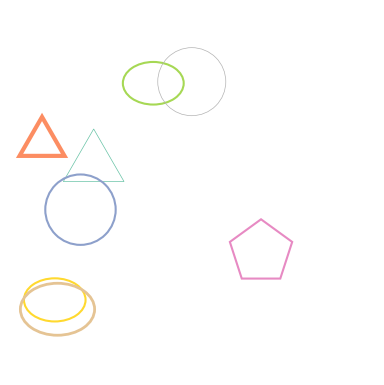[{"shape": "triangle", "thickness": 0.5, "radius": 0.46, "center": [0.243, 0.574]}, {"shape": "triangle", "thickness": 3, "radius": 0.34, "center": [0.109, 0.629]}, {"shape": "circle", "thickness": 1.5, "radius": 0.46, "center": [0.209, 0.455]}, {"shape": "pentagon", "thickness": 1.5, "radius": 0.43, "center": [0.678, 0.345]}, {"shape": "oval", "thickness": 1.5, "radius": 0.4, "center": [0.398, 0.784]}, {"shape": "oval", "thickness": 1.5, "radius": 0.4, "center": [0.142, 0.221]}, {"shape": "oval", "thickness": 2, "radius": 0.48, "center": [0.149, 0.197]}, {"shape": "circle", "thickness": 0.5, "radius": 0.44, "center": [0.498, 0.788]}]